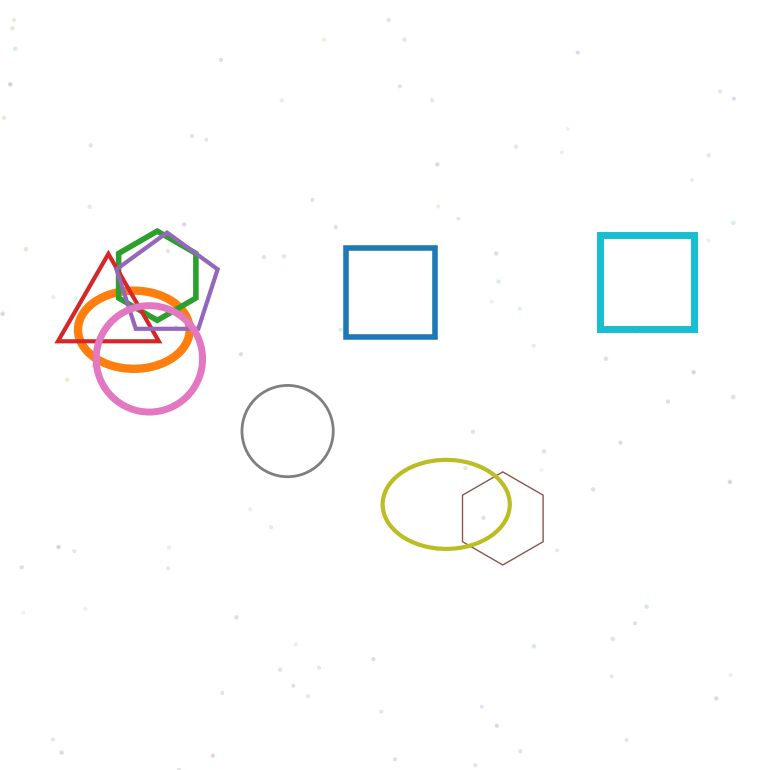[{"shape": "square", "thickness": 2, "radius": 0.29, "center": [0.507, 0.62]}, {"shape": "oval", "thickness": 3, "radius": 0.36, "center": [0.174, 0.572]}, {"shape": "hexagon", "thickness": 2, "radius": 0.29, "center": [0.204, 0.642]}, {"shape": "triangle", "thickness": 1.5, "radius": 0.38, "center": [0.141, 0.595]}, {"shape": "pentagon", "thickness": 1.5, "radius": 0.35, "center": [0.217, 0.629]}, {"shape": "hexagon", "thickness": 0.5, "radius": 0.3, "center": [0.653, 0.327]}, {"shape": "circle", "thickness": 2.5, "radius": 0.35, "center": [0.194, 0.534]}, {"shape": "circle", "thickness": 1, "radius": 0.3, "center": [0.374, 0.44]}, {"shape": "oval", "thickness": 1.5, "radius": 0.41, "center": [0.579, 0.345]}, {"shape": "square", "thickness": 2.5, "radius": 0.31, "center": [0.84, 0.634]}]